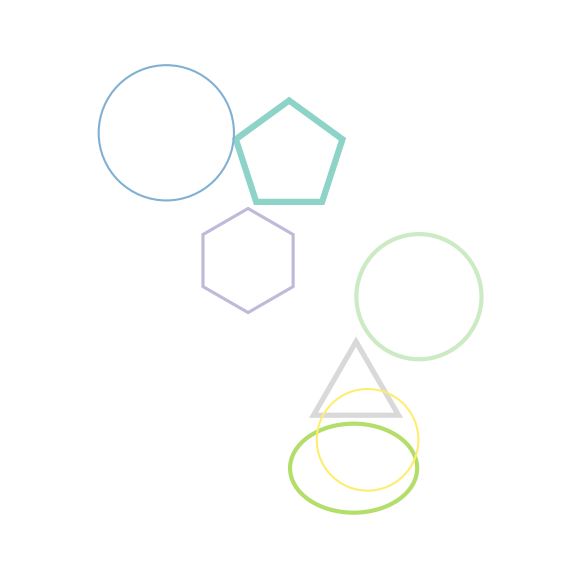[{"shape": "pentagon", "thickness": 3, "radius": 0.49, "center": [0.501, 0.728]}, {"shape": "hexagon", "thickness": 1.5, "radius": 0.45, "center": [0.43, 0.548]}, {"shape": "circle", "thickness": 1, "radius": 0.59, "center": [0.288, 0.769]}, {"shape": "oval", "thickness": 2, "radius": 0.55, "center": [0.612, 0.188]}, {"shape": "triangle", "thickness": 2.5, "radius": 0.42, "center": [0.617, 0.323]}, {"shape": "circle", "thickness": 2, "radius": 0.54, "center": [0.725, 0.485]}, {"shape": "circle", "thickness": 1, "radius": 0.44, "center": [0.636, 0.238]}]